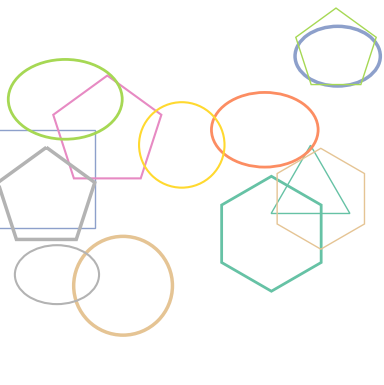[{"shape": "triangle", "thickness": 1, "radius": 0.59, "center": [0.807, 0.505]}, {"shape": "hexagon", "thickness": 2, "radius": 0.75, "center": [0.705, 0.393]}, {"shape": "oval", "thickness": 2, "radius": 0.69, "center": [0.688, 0.663]}, {"shape": "square", "thickness": 1, "radius": 0.63, "center": [0.122, 0.535]}, {"shape": "oval", "thickness": 2.5, "radius": 0.55, "center": [0.877, 0.854]}, {"shape": "pentagon", "thickness": 1.5, "radius": 0.74, "center": [0.279, 0.656]}, {"shape": "oval", "thickness": 2, "radius": 0.74, "center": [0.169, 0.742]}, {"shape": "pentagon", "thickness": 1, "radius": 0.55, "center": [0.873, 0.869]}, {"shape": "circle", "thickness": 1.5, "radius": 0.55, "center": [0.472, 0.624]}, {"shape": "hexagon", "thickness": 1, "radius": 0.65, "center": [0.833, 0.484]}, {"shape": "circle", "thickness": 2.5, "radius": 0.64, "center": [0.32, 0.258]}, {"shape": "oval", "thickness": 1.5, "radius": 0.55, "center": [0.148, 0.287]}, {"shape": "pentagon", "thickness": 2.5, "radius": 0.66, "center": [0.12, 0.485]}]